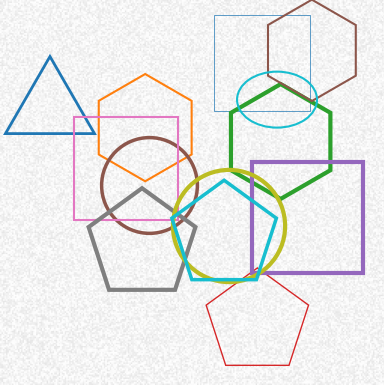[{"shape": "triangle", "thickness": 2, "radius": 0.67, "center": [0.13, 0.72]}, {"shape": "square", "thickness": 0.5, "radius": 0.62, "center": [0.682, 0.836]}, {"shape": "hexagon", "thickness": 1.5, "radius": 0.7, "center": [0.377, 0.668]}, {"shape": "hexagon", "thickness": 3, "radius": 0.75, "center": [0.729, 0.632]}, {"shape": "pentagon", "thickness": 1, "radius": 0.7, "center": [0.668, 0.164]}, {"shape": "square", "thickness": 3, "radius": 0.72, "center": [0.799, 0.435]}, {"shape": "circle", "thickness": 2.5, "radius": 0.62, "center": [0.388, 0.518]}, {"shape": "hexagon", "thickness": 1.5, "radius": 0.66, "center": [0.81, 0.869]}, {"shape": "square", "thickness": 1.5, "radius": 0.67, "center": [0.326, 0.562]}, {"shape": "pentagon", "thickness": 3, "radius": 0.73, "center": [0.369, 0.365]}, {"shape": "circle", "thickness": 3, "radius": 0.73, "center": [0.595, 0.413]}, {"shape": "oval", "thickness": 1.5, "radius": 0.52, "center": [0.72, 0.741]}, {"shape": "pentagon", "thickness": 2.5, "radius": 0.71, "center": [0.582, 0.389]}]